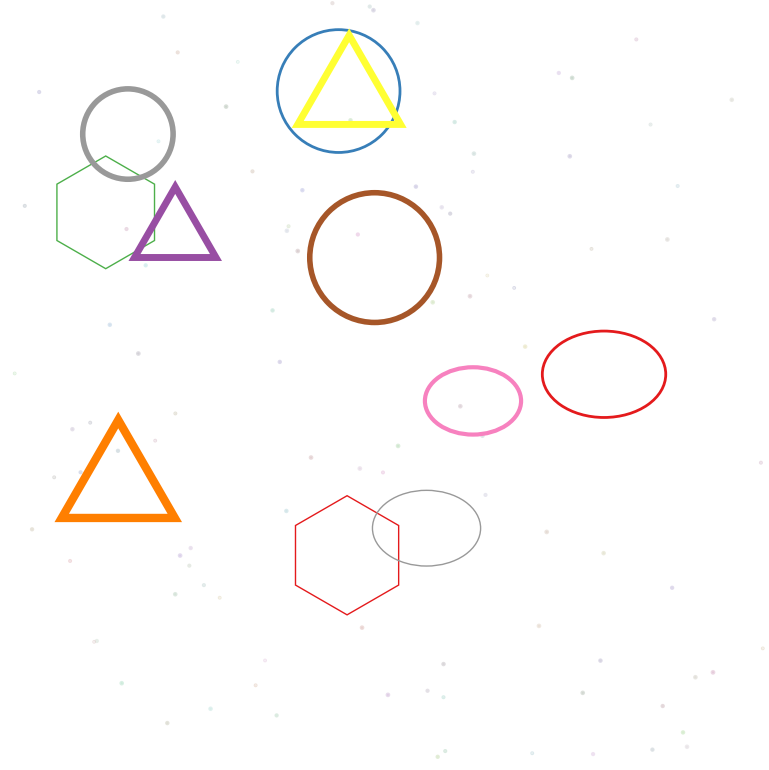[{"shape": "hexagon", "thickness": 0.5, "radius": 0.39, "center": [0.451, 0.279]}, {"shape": "oval", "thickness": 1, "radius": 0.4, "center": [0.784, 0.514]}, {"shape": "circle", "thickness": 1, "radius": 0.4, "center": [0.44, 0.882]}, {"shape": "hexagon", "thickness": 0.5, "radius": 0.37, "center": [0.137, 0.724]}, {"shape": "triangle", "thickness": 2.5, "radius": 0.31, "center": [0.228, 0.696]}, {"shape": "triangle", "thickness": 3, "radius": 0.42, "center": [0.154, 0.37]}, {"shape": "triangle", "thickness": 2.5, "radius": 0.39, "center": [0.453, 0.877]}, {"shape": "circle", "thickness": 2, "radius": 0.42, "center": [0.487, 0.665]}, {"shape": "oval", "thickness": 1.5, "radius": 0.31, "center": [0.614, 0.479]}, {"shape": "circle", "thickness": 2, "radius": 0.29, "center": [0.166, 0.826]}, {"shape": "oval", "thickness": 0.5, "radius": 0.35, "center": [0.554, 0.314]}]